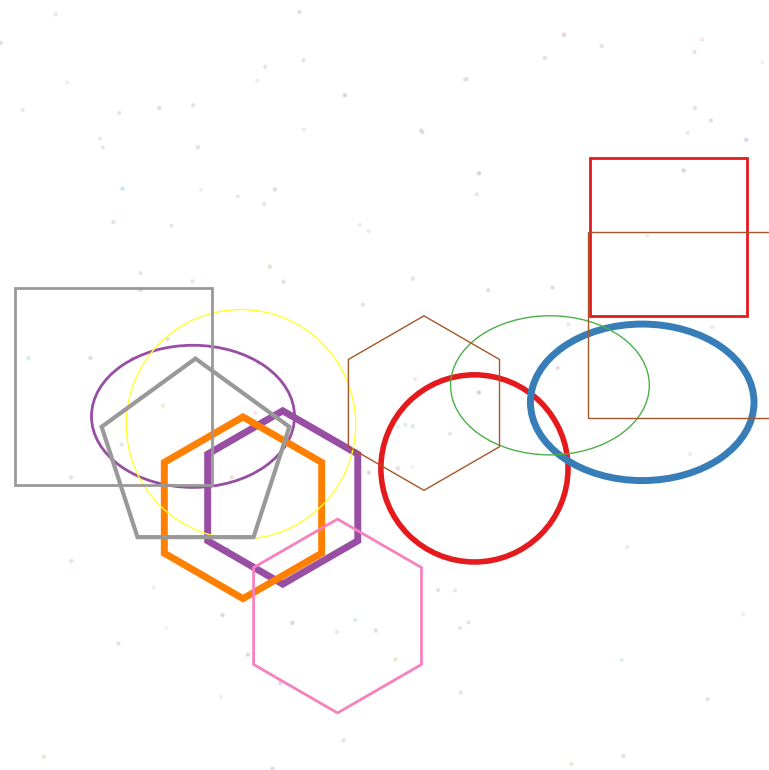[{"shape": "square", "thickness": 1, "radius": 0.51, "center": [0.868, 0.692]}, {"shape": "circle", "thickness": 2, "radius": 0.61, "center": [0.616, 0.392]}, {"shape": "oval", "thickness": 2.5, "radius": 0.73, "center": [0.834, 0.477]}, {"shape": "oval", "thickness": 0.5, "radius": 0.65, "center": [0.714, 0.5]}, {"shape": "hexagon", "thickness": 2.5, "radius": 0.56, "center": [0.367, 0.354]}, {"shape": "oval", "thickness": 1, "radius": 0.66, "center": [0.251, 0.459]}, {"shape": "hexagon", "thickness": 2.5, "radius": 0.59, "center": [0.316, 0.341]}, {"shape": "circle", "thickness": 0.5, "radius": 0.75, "center": [0.313, 0.449]}, {"shape": "hexagon", "thickness": 0.5, "radius": 0.57, "center": [0.551, 0.476]}, {"shape": "square", "thickness": 0.5, "radius": 0.6, "center": [0.884, 0.579]}, {"shape": "hexagon", "thickness": 1, "radius": 0.63, "center": [0.438, 0.2]}, {"shape": "square", "thickness": 1, "radius": 0.64, "center": [0.148, 0.498]}, {"shape": "pentagon", "thickness": 1.5, "radius": 0.64, "center": [0.254, 0.406]}]